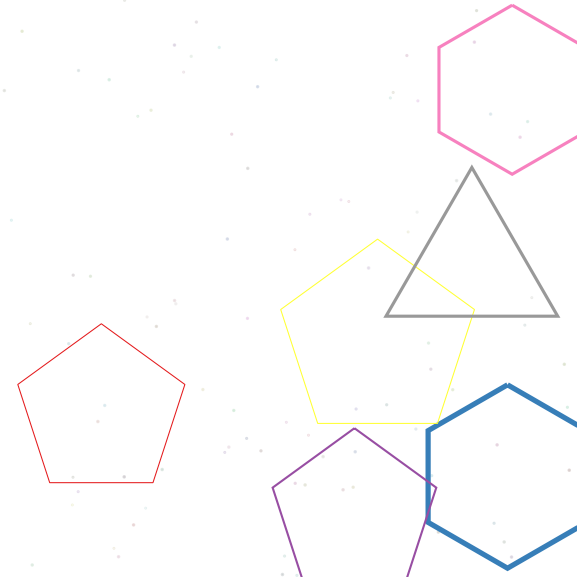[{"shape": "pentagon", "thickness": 0.5, "radius": 0.76, "center": [0.175, 0.286]}, {"shape": "hexagon", "thickness": 2.5, "radius": 0.79, "center": [0.879, 0.174]}, {"shape": "pentagon", "thickness": 1, "radius": 0.74, "center": [0.614, 0.109]}, {"shape": "pentagon", "thickness": 0.5, "radius": 0.88, "center": [0.654, 0.409]}, {"shape": "hexagon", "thickness": 1.5, "radius": 0.73, "center": [0.887, 0.844]}, {"shape": "triangle", "thickness": 1.5, "radius": 0.86, "center": [0.817, 0.537]}]